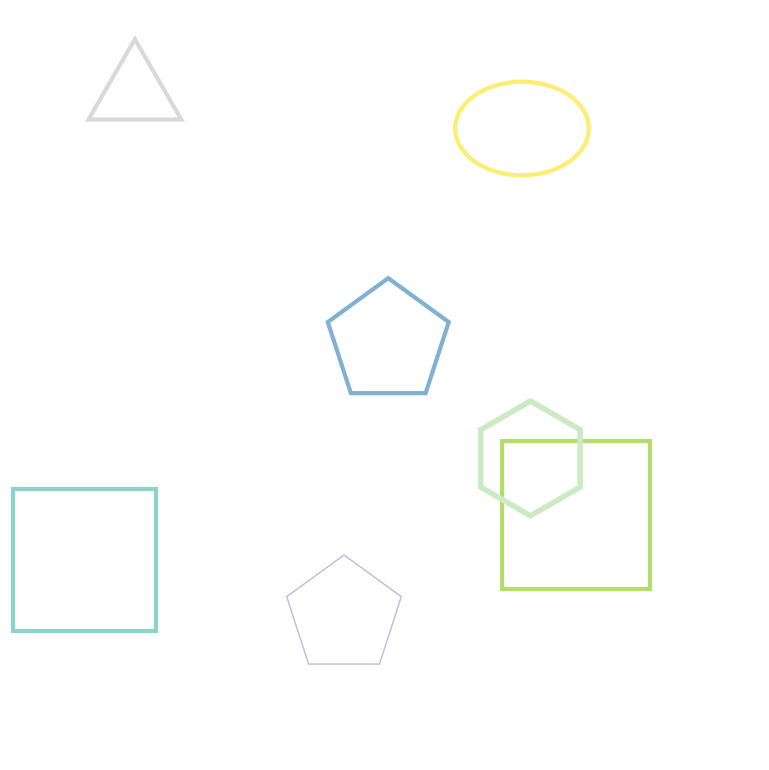[{"shape": "square", "thickness": 1.5, "radius": 0.46, "center": [0.11, 0.273]}, {"shape": "pentagon", "thickness": 0.5, "radius": 0.39, "center": [0.447, 0.201]}, {"shape": "pentagon", "thickness": 1.5, "radius": 0.41, "center": [0.504, 0.556]}, {"shape": "square", "thickness": 1.5, "radius": 0.48, "center": [0.748, 0.332]}, {"shape": "triangle", "thickness": 1.5, "radius": 0.35, "center": [0.175, 0.88]}, {"shape": "hexagon", "thickness": 2, "radius": 0.37, "center": [0.689, 0.405]}, {"shape": "oval", "thickness": 1.5, "radius": 0.43, "center": [0.678, 0.833]}]